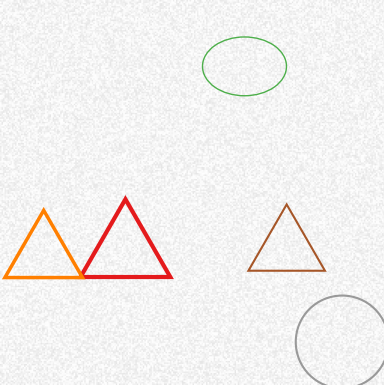[{"shape": "triangle", "thickness": 3, "radius": 0.67, "center": [0.326, 0.348]}, {"shape": "oval", "thickness": 1, "radius": 0.55, "center": [0.635, 0.828]}, {"shape": "triangle", "thickness": 2.5, "radius": 0.58, "center": [0.113, 0.337]}, {"shape": "triangle", "thickness": 1.5, "radius": 0.57, "center": [0.745, 0.354]}, {"shape": "circle", "thickness": 1.5, "radius": 0.6, "center": [0.889, 0.112]}]